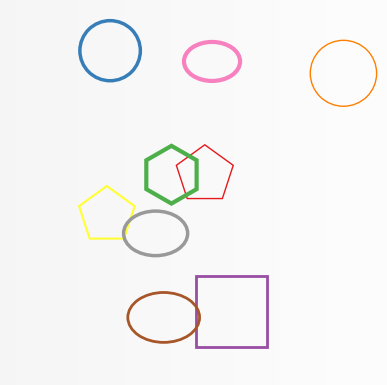[{"shape": "pentagon", "thickness": 1, "radius": 0.39, "center": [0.528, 0.547]}, {"shape": "circle", "thickness": 2.5, "radius": 0.39, "center": [0.284, 0.868]}, {"shape": "hexagon", "thickness": 3, "radius": 0.37, "center": [0.442, 0.546]}, {"shape": "square", "thickness": 2, "radius": 0.46, "center": [0.597, 0.191]}, {"shape": "circle", "thickness": 1, "radius": 0.43, "center": [0.886, 0.81]}, {"shape": "pentagon", "thickness": 1.5, "radius": 0.38, "center": [0.276, 0.441]}, {"shape": "oval", "thickness": 2, "radius": 0.46, "center": [0.422, 0.175]}, {"shape": "oval", "thickness": 3, "radius": 0.36, "center": [0.547, 0.84]}, {"shape": "oval", "thickness": 2.5, "radius": 0.41, "center": [0.402, 0.394]}]